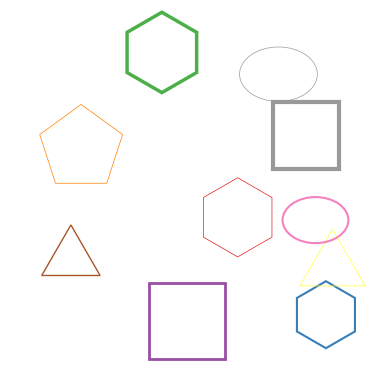[{"shape": "hexagon", "thickness": 0.5, "radius": 0.51, "center": [0.617, 0.436]}, {"shape": "hexagon", "thickness": 1.5, "radius": 0.43, "center": [0.847, 0.183]}, {"shape": "hexagon", "thickness": 2.5, "radius": 0.52, "center": [0.42, 0.864]}, {"shape": "square", "thickness": 2, "radius": 0.49, "center": [0.486, 0.167]}, {"shape": "pentagon", "thickness": 0.5, "radius": 0.57, "center": [0.211, 0.616]}, {"shape": "triangle", "thickness": 0.5, "radius": 0.49, "center": [0.864, 0.306]}, {"shape": "triangle", "thickness": 1, "radius": 0.44, "center": [0.184, 0.328]}, {"shape": "oval", "thickness": 1.5, "radius": 0.43, "center": [0.819, 0.428]}, {"shape": "square", "thickness": 3, "radius": 0.43, "center": [0.796, 0.648]}, {"shape": "oval", "thickness": 0.5, "radius": 0.51, "center": [0.723, 0.807]}]